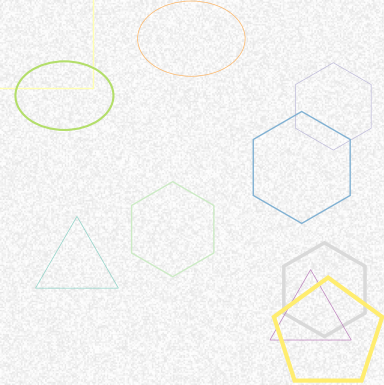[{"shape": "triangle", "thickness": 0.5, "radius": 0.62, "center": [0.2, 0.314]}, {"shape": "square", "thickness": 1, "radius": 0.64, "center": [0.113, 0.899]}, {"shape": "hexagon", "thickness": 0.5, "radius": 0.57, "center": [0.866, 0.724]}, {"shape": "hexagon", "thickness": 1, "radius": 0.73, "center": [0.784, 0.565]}, {"shape": "oval", "thickness": 0.5, "radius": 0.7, "center": [0.497, 0.9]}, {"shape": "oval", "thickness": 1.5, "radius": 0.64, "center": [0.167, 0.752]}, {"shape": "hexagon", "thickness": 2.5, "radius": 0.61, "center": [0.843, 0.248]}, {"shape": "triangle", "thickness": 0.5, "radius": 0.61, "center": [0.807, 0.178]}, {"shape": "hexagon", "thickness": 1, "radius": 0.62, "center": [0.449, 0.405]}, {"shape": "pentagon", "thickness": 3, "radius": 0.74, "center": [0.852, 0.131]}]